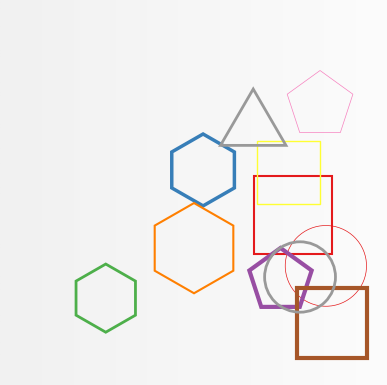[{"shape": "circle", "thickness": 0.5, "radius": 0.52, "center": [0.841, 0.309]}, {"shape": "square", "thickness": 1.5, "radius": 0.51, "center": [0.756, 0.441]}, {"shape": "hexagon", "thickness": 2.5, "radius": 0.47, "center": [0.524, 0.559]}, {"shape": "hexagon", "thickness": 2, "radius": 0.44, "center": [0.273, 0.226]}, {"shape": "pentagon", "thickness": 3, "radius": 0.42, "center": [0.724, 0.271]}, {"shape": "hexagon", "thickness": 1.5, "radius": 0.59, "center": [0.501, 0.355]}, {"shape": "square", "thickness": 1, "radius": 0.4, "center": [0.744, 0.552]}, {"shape": "square", "thickness": 3, "radius": 0.45, "center": [0.858, 0.161]}, {"shape": "pentagon", "thickness": 0.5, "radius": 0.45, "center": [0.826, 0.728]}, {"shape": "triangle", "thickness": 2, "radius": 0.49, "center": [0.653, 0.671]}, {"shape": "circle", "thickness": 2, "radius": 0.46, "center": [0.774, 0.281]}]